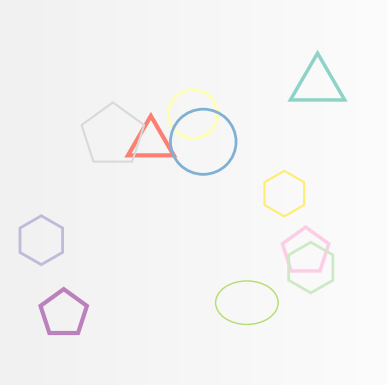[{"shape": "triangle", "thickness": 2.5, "radius": 0.4, "center": [0.82, 0.781]}, {"shape": "circle", "thickness": 2, "radius": 0.32, "center": [0.498, 0.704]}, {"shape": "hexagon", "thickness": 2, "radius": 0.32, "center": [0.107, 0.376]}, {"shape": "triangle", "thickness": 3, "radius": 0.34, "center": [0.389, 0.631]}, {"shape": "circle", "thickness": 2, "radius": 0.42, "center": [0.525, 0.632]}, {"shape": "oval", "thickness": 1, "radius": 0.4, "center": [0.637, 0.214]}, {"shape": "pentagon", "thickness": 2.5, "radius": 0.31, "center": [0.789, 0.347]}, {"shape": "pentagon", "thickness": 1.5, "radius": 0.42, "center": [0.291, 0.649]}, {"shape": "pentagon", "thickness": 3, "radius": 0.31, "center": [0.164, 0.186]}, {"shape": "hexagon", "thickness": 2, "radius": 0.33, "center": [0.802, 0.305]}, {"shape": "hexagon", "thickness": 1.5, "radius": 0.3, "center": [0.734, 0.497]}]